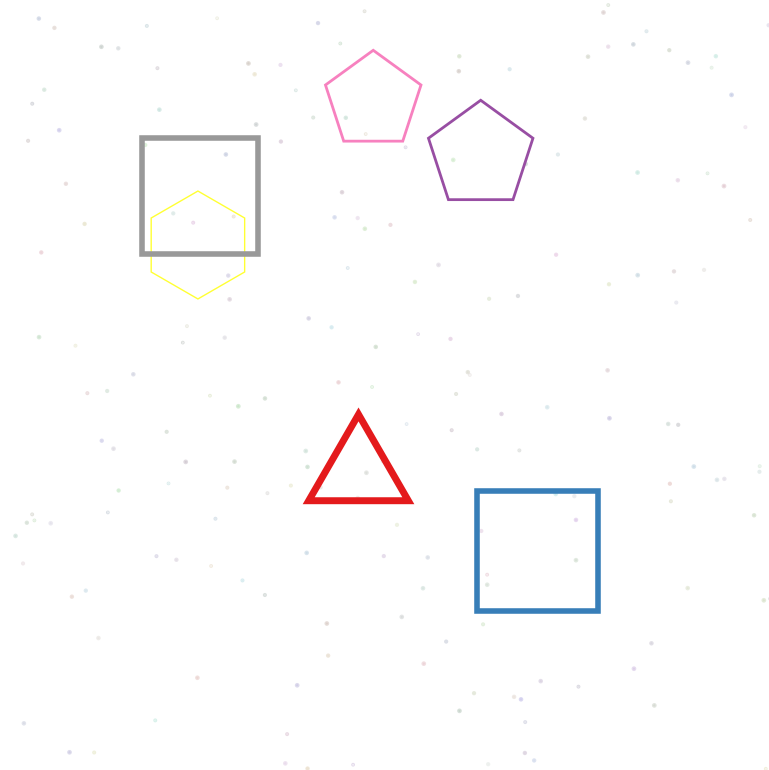[{"shape": "triangle", "thickness": 2.5, "radius": 0.37, "center": [0.466, 0.387]}, {"shape": "square", "thickness": 2, "radius": 0.39, "center": [0.698, 0.284]}, {"shape": "pentagon", "thickness": 1, "radius": 0.36, "center": [0.624, 0.798]}, {"shape": "hexagon", "thickness": 0.5, "radius": 0.35, "center": [0.257, 0.682]}, {"shape": "pentagon", "thickness": 1, "radius": 0.33, "center": [0.485, 0.869]}, {"shape": "square", "thickness": 2, "radius": 0.38, "center": [0.259, 0.746]}]